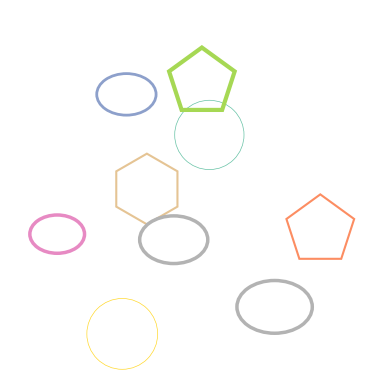[{"shape": "circle", "thickness": 0.5, "radius": 0.45, "center": [0.544, 0.65]}, {"shape": "pentagon", "thickness": 1.5, "radius": 0.46, "center": [0.832, 0.403]}, {"shape": "oval", "thickness": 2, "radius": 0.39, "center": [0.328, 0.755]}, {"shape": "oval", "thickness": 2.5, "radius": 0.36, "center": [0.149, 0.392]}, {"shape": "pentagon", "thickness": 3, "radius": 0.45, "center": [0.524, 0.787]}, {"shape": "circle", "thickness": 0.5, "radius": 0.46, "center": [0.318, 0.133]}, {"shape": "hexagon", "thickness": 1.5, "radius": 0.46, "center": [0.381, 0.509]}, {"shape": "oval", "thickness": 2.5, "radius": 0.44, "center": [0.451, 0.377]}, {"shape": "oval", "thickness": 2.5, "radius": 0.49, "center": [0.713, 0.203]}]